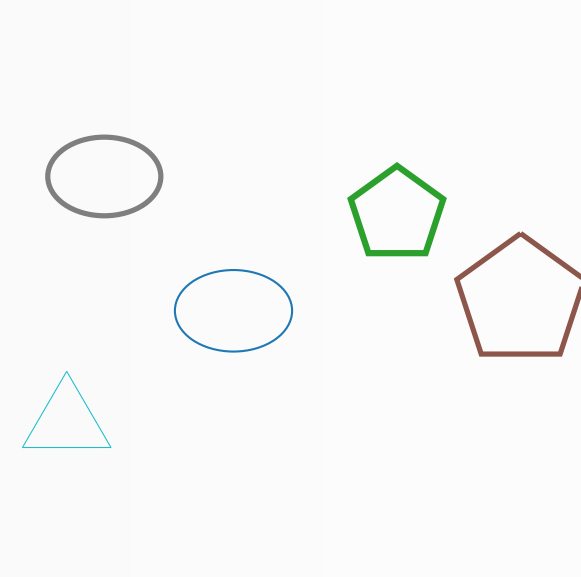[{"shape": "oval", "thickness": 1, "radius": 0.5, "center": [0.402, 0.461]}, {"shape": "pentagon", "thickness": 3, "radius": 0.42, "center": [0.683, 0.628]}, {"shape": "pentagon", "thickness": 2.5, "radius": 0.58, "center": [0.896, 0.479]}, {"shape": "oval", "thickness": 2.5, "radius": 0.49, "center": [0.179, 0.694]}, {"shape": "triangle", "thickness": 0.5, "radius": 0.44, "center": [0.115, 0.268]}]